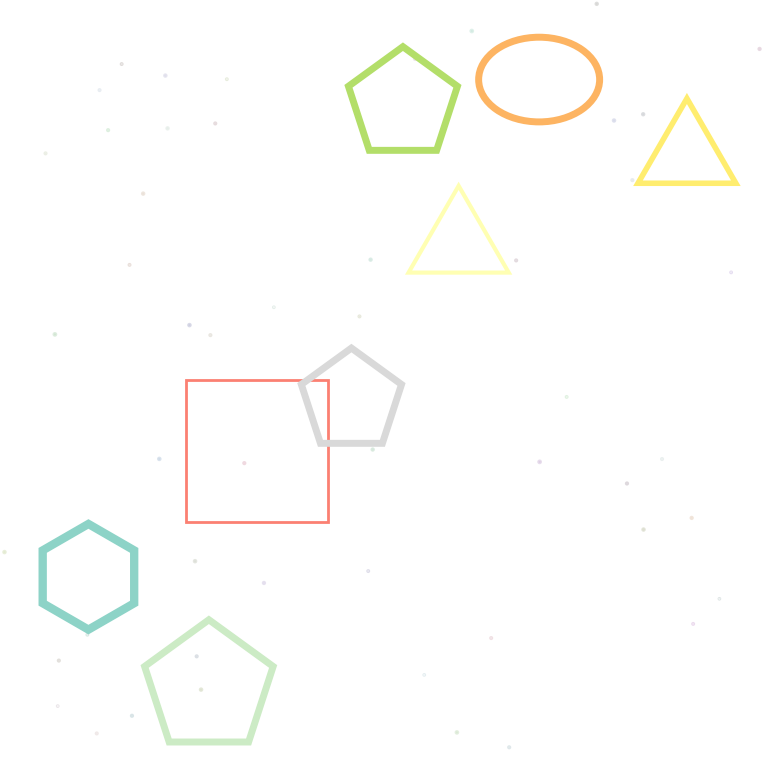[{"shape": "hexagon", "thickness": 3, "radius": 0.34, "center": [0.115, 0.251]}, {"shape": "triangle", "thickness": 1.5, "radius": 0.38, "center": [0.596, 0.684]}, {"shape": "square", "thickness": 1, "radius": 0.46, "center": [0.333, 0.415]}, {"shape": "oval", "thickness": 2.5, "radius": 0.39, "center": [0.7, 0.897]}, {"shape": "pentagon", "thickness": 2.5, "radius": 0.37, "center": [0.523, 0.865]}, {"shape": "pentagon", "thickness": 2.5, "radius": 0.34, "center": [0.456, 0.48]}, {"shape": "pentagon", "thickness": 2.5, "radius": 0.44, "center": [0.271, 0.107]}, {"shape": "triangle", "thickness": 2, "radius": 0.37, "center": [0.892, 0.799]}]